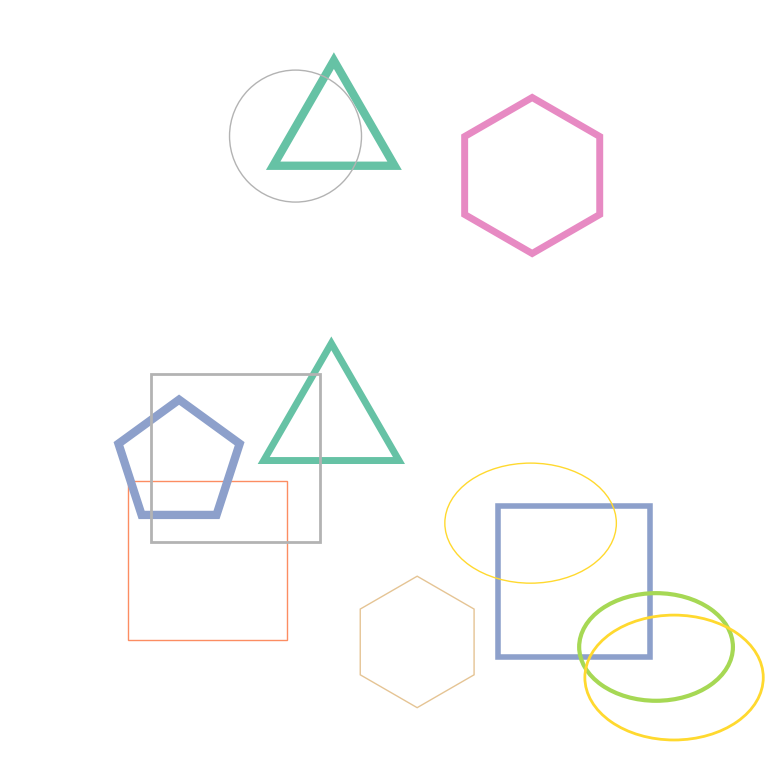[{"shape": "triangle", "thickness": 2.5, "radius": 0.51, "center": [0.43, 0.453]}, {"shape": "triangle", "thickness": 3, "radius": 0.46, "center": [0.434, 0.83]}, {"shape": "square", "thickness": 0.5, "radius": 0.52, "center": [0.269, 0.272]}, {"shape": "square", "thickness": 2, "radius": 0.49, "center": [0.746, 0.245]}, {"shape": "pentagon", "thickness": 3, "radius": 0.41, "center": [0.233, 0.398]}, {"shape": "hexagon", "thickness": 2.5, "radius": 0.51, "center": [0.691, 0.772]}, {"shape": "oval", "thickness": 1.5, "radius": 0.5, "center": [0.852, 0.16]}, {"shape": "oval", "thickness": 0.5, "radius": 0.56, "center": [0.689, 0.321]}, {"shape": "oval", "thickness": 1, "radius": 0.58, "center": [0.875, 0.12]}, {"shape": "hexagon", "thickness": 0.5, "radius": 0.43, "center": [0.542, 0.166]}, {"shape": "circle", "thickness": 0.5, "radius": 0.43, "center": [0.384, 0.823]}, {"shape": "square", "thickness": 1, "radius": 0.55, "center": [0.306, 0.405]}]